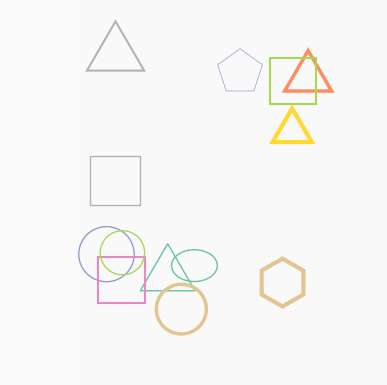[{"shape": "triangle", "thickness": 1, "radius": 0.41, "center": [0.433, 0.286]}, {"shape": "oval", "thickness": 1, "radius": 0.29, "center": [0.502, 0.31]}, {"shape": "triangle", "thickness": 2.5, "radius": 0.35, "center": [0.795, 0.799]}, {"shape": "pentagon", "thickness": 0.5, "radius": 0.3, "center": [0.619, 0.813]}, {"shape": "circle", "thickness": 1, "radius": 0.36, "center": [0.275, 0.34]}, {"shape": "square", "thickness": 1.5, "radius": 0.3, "center": [0.314, 0.273]}, {"shape": "square", "thickness": 1.5, "radius": 0.29, "center": [0.757, 0.79]}, {"shape": "circle", "thickness": 1, "radius": 0.29, "center": [0.316, 0.343]}, {"shape": "triangle", "thickness": 3, "radius": 0.29, "center": [0.754, 0.66]}, {"shape": "circle", "thickness": 2.5, "radius": 0.32, "center": [0.468, 0.197]}, {"shape": "hexagon", "thickness": 3, "radius": 0.31, "center": [0.729, 0.266]}, {"shape": "triangle", "thickness": 1.5, "radius": 0.43, "center": [0.298, 0.859]}, {"shape": "square", "thickness": 1, "radius": 0.32, "center": [0.296, 0.53]}]